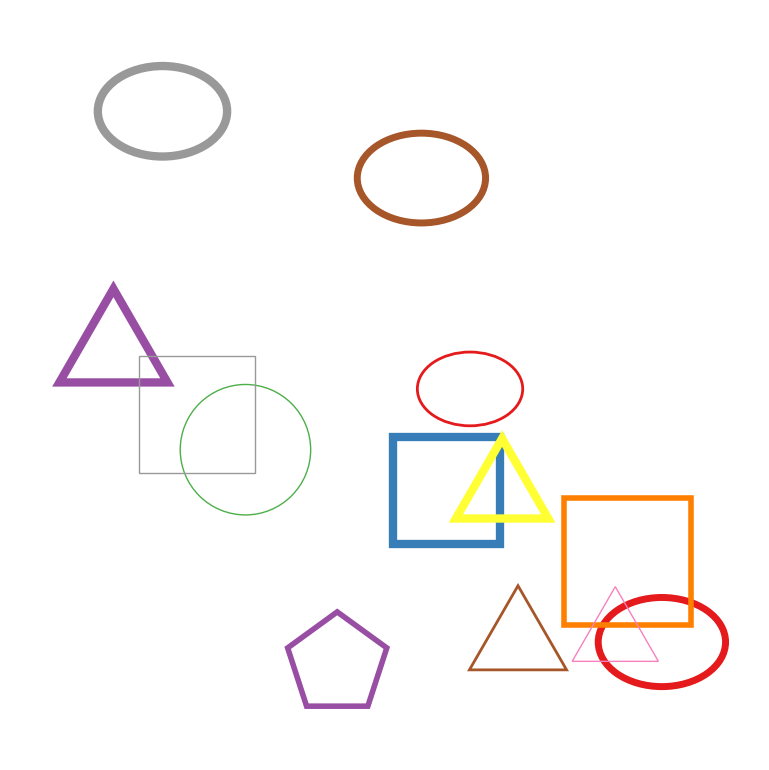[{"shape": "oval", "thickness": 2.5, "radius": 0.41, "center": [0.86, 0.166]}, {"shape": "oval", "thickness": 1, "radius": 0.34, "center": [0.61, 0.495]}, {"shape": "square", "thickness": 3, "radius": 0.35, "center": [0.58, 0.363]}, {"shape": "circle", "thickness": 0.5, "radius": 0.42, "center": [0.319, 0.416]}, {"shape": "triangle", "thickness": 3, "radius": 0.41, "center": [0.147, 0.544]}, {"shape": "pentagon", "thickness": 2, "radius": 0.34, "center": [0.438, 0.138]}, {"shape": "square", "thickness": 2, "radius": 0.41, "center": [0.815, 0.271]}, {"shape": "triangle", "thickness": 3, "radius": 0.35, "center": [0.652, 0.361]}, {"shape": "triangle", "thickness": 1, "radius": 0.36, "center": [0.673, 0.166]}, {"shape": "oval", "thickness": 2.5, "radius": 0.42, "center": [0.547, 0.769]}, {"shape": "triangle", "thickness": 0.5, "radius": 0.32, "center": [0.799, 0.173]}, {"shape": "oval", "thickness": 3, "radius": 0.42, "center": [0.211, 0.855]}, {"shape": "square", "thickness": 0.5, "radius": 0.38, "center": [0.256, 0.462]}]